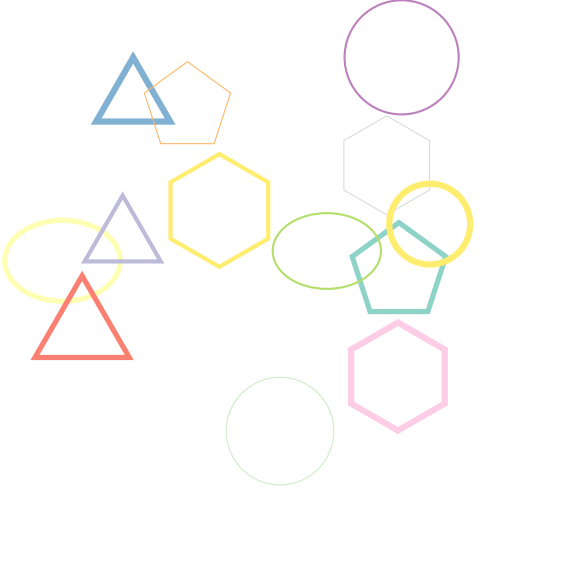[{"shape": "pentagon", "thickness": 2.5, "radius": 0.43, "center": [0.691, 0.528]}, {"shape": "oval", "thickness": 2.5, "radius": 0.5, "center": [0.108, 0.548]}, {"shape": "triangle", "thickness": 2, "radius": 0.38, "center": [0.212, 0.585]}, {"shape": "triangle", "thickness": 2.5, "radius": 0.47, "center": [0.142, 0.427]}, {"shape": "triangle", "thickness": 3, "radius": 0.37, "center": [0.231, 0.826]}, {"shape": "pentagon", "thickness": 0.5, "radius": 0.39, "center": [0.325, 0.814]}, {"shape": "oval", "thickness": 1, "radius": 0.47, "center": [0.566, 0.564]}, {"shape": "hexagon", "thickness": 3, "radius": 0.47, "center": [0.689, 0.347]}, {"shape": "hexagon", "thickness": 0.5, "radius": 0.43, "center": [0.67, 0.713]}, {"shape": "circle", "thickness": 1, "radius": 0.49, "center": [0.695, 0.9]}, {"shape": "circle", "thickness": 0.5, "radius": 0.47, "center": [0.485, 0.253]}, {"shape": "hexagon", "thickness": 2, "radius": 0.49, "center": [0.38, 0.635]}, {"shape": "circle", "thickness": 3, "radius": 0.35, "center": [0.744, 0.611]}]